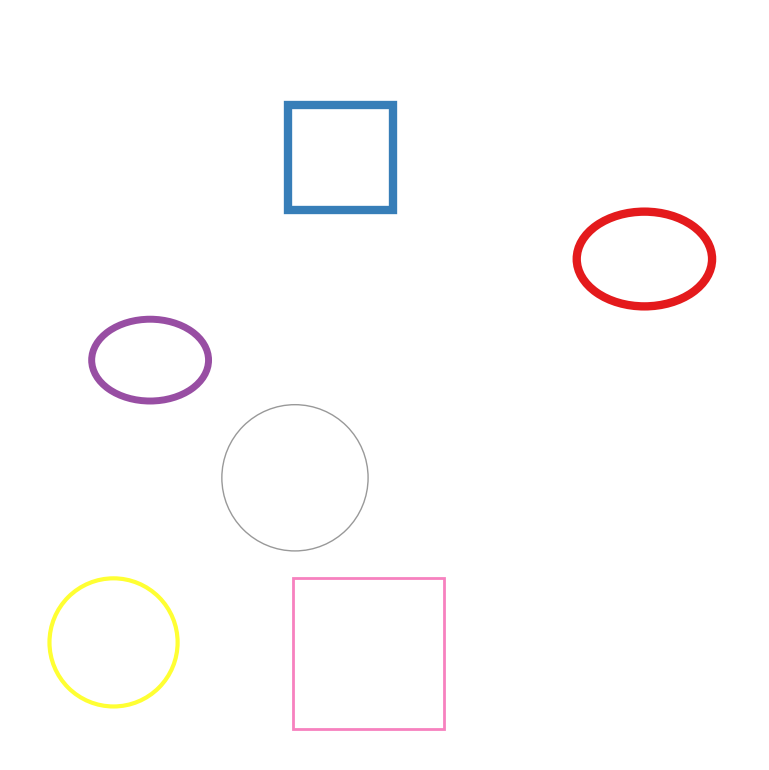[{"shape": "oval", "thickness": 3, "radius": 0.44, "center": [0.837, 0.664]}, {"shape": "square", "thickness": 3, "radius": 0.34, "center": [0.443, 0.795]}, {"shape": "oval", "thickness": 2.5, "radius": 0.38, "center": [0.195, 0.532]}, {"shape": "circle", "thickness": 1.5, "radius": 0.42, "center": [0.147, 0.166]}, {"shape": "square", "thickness": 1, "radius": 0.49, "center": [0.478, 0.151]}, {"shape": "circle", "thickness": 0.5, "radius": 0.47, "center": [0.383, 0.379]}]